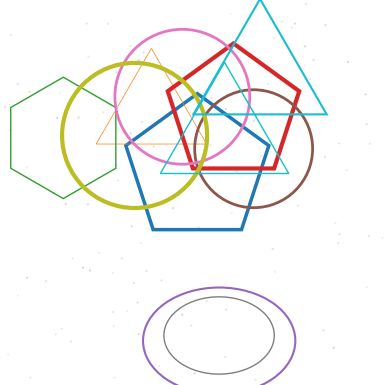[{"shape": "pentagon", "thickness": 2.5, "radius": 0.98, "center": [0.513, 0.561]}, {"shape": "triangle", "thickness": 0.5, "radius": 0.83, "center": [0.393, 0.709]}, {"shape": "hexagon", "thickness": 1, "radius": 0.79, "center": [0.164, 0.642]}, {"shape": "pentagon", "thickness": 3, "radius": 0.9, "center": [0.606, 0.708]}, {"shape": "oval", "thickness": 1.5, "radius": 0.99, "center": [0.569, 0.115]}, {"shape": "circle", "thickness": 2, "radius": 0.77, "center": [0.659, 0.614]}, {"shape": "circle", "thickness": 2, "radius": 0.88, "center": [0.474, 0.749]}, {"shape": "oval", "thickness": 1, "radius": 0.72, "center": [0.569, 0.129]}, {"shape": "circle", "thickness": 3, "radius": 0.94, "center": [0.35, 0.648]}, {"shape": "triangle", "thickness": 1, "radius": 0.96, "center": [0.583, 0.646]}, {"shape": "triangle", "thickness": 1.5, "radius": 1.0, "center": [0.675, 0.803]}]